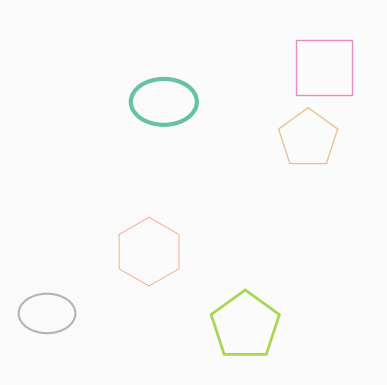[{"shape": "oval", "thickness": 3, "radius": 0.43, "center": [0.423, 0.735]}, {"shape": "hexagon", "thickness": 0.5, "radius": 0.45, "center": [0.385, 0.346]}, {"shape": "square", "thickness": 1, "radius": 0.36, "center": [0.836, 0.825]}, {"shape": "pentagon", "thickness": 2, "radius": 0.46, "center": [0.633, 0.154]}, {"shape": "pentagon", "thickness": 1, "radius": 0.4, "center": [0.795, 0.64]}, {"shape": "oval", "thickness": 1.5, "radius": 0.37, "center": [0.121, 0.186]}]